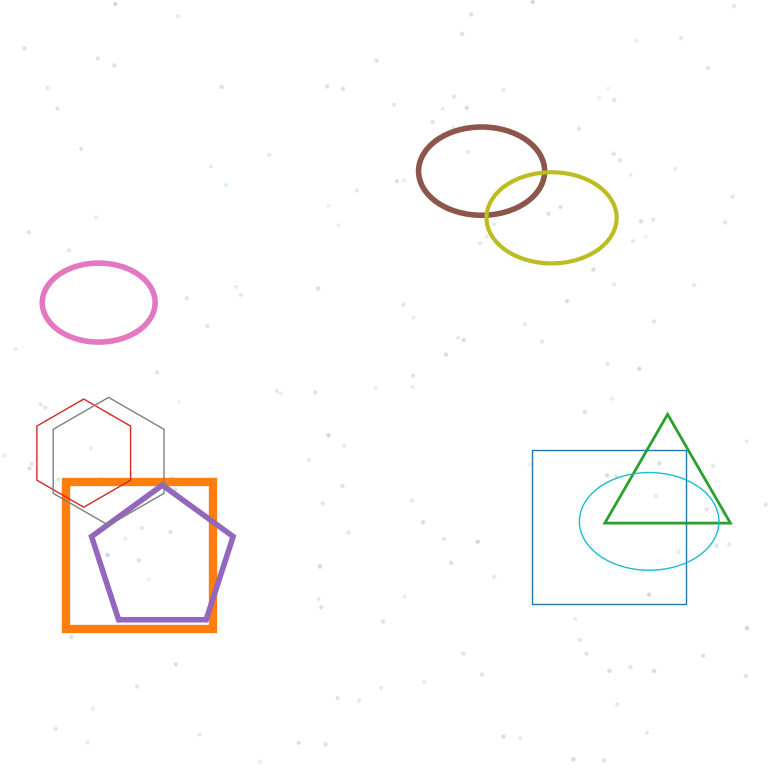[{"shape": "square", "thickness": 0.5, "radius": 0.5, "center": [0.791, 0.316]}, {"shape": "square", "thickness": 3, "radius": 0.48, "center": [0.182, 0.279]}, {"shape": "triangle", "thickness": 1, "radius": 0.47, "center": [0.867, 0.368]}, {"shape": "hexagon", "thickness": 0.5, "radius": 0.35, "center": [0.109, 0.412]}, {"shape": "pentagon", "thickness": 2, "radius": 0.48, "center": [0.211, 0.273]}, {"shape": "oval", "thickness": 2, "radius": 0.41, "center": [0.625, 0.778]}, {"shape": "oval", "thickness": 2, "radius": 0.37, "center": [0.128, 0.607]}, {"shape": "hexagon", "thickness": 0.5, "radius": 0.42, "center": [0.141, 0.401]}, {"shape": "oval", "thickness": 1.5, "radius": 0.42, "center": [0.716, 0.717]}, {"shape": "oval", "thickness": 0.5, "radius": 0.45, "center": [0.843, 0.323]}]